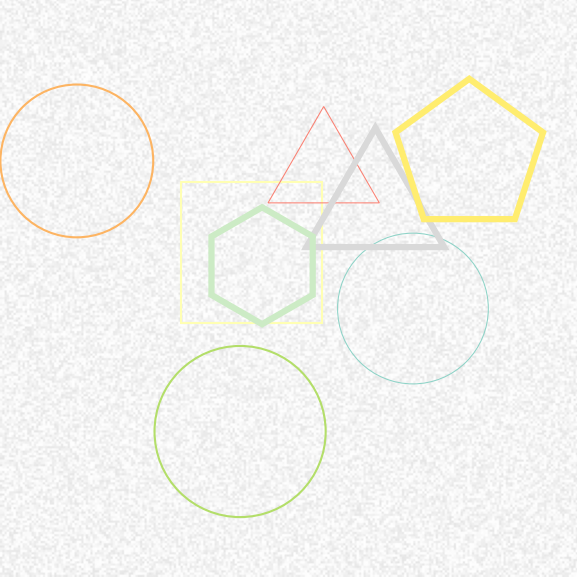[{"shape": "circle", "thickness": 0.5, "radius": 0.65, "center": [0.715, 0.465]}, {"shape": "square", "thickness": 1, "radius": 0.61, "center": [0.436, 0.561]}, {"shape": "triangle", "thickness": 0.5, "radius": 0.56, "center": [0.56, 0.703]}, {"shape": "circle", "thickness": 1, "radius": 0.66, "center": [0.133, 0.72]}, {"shape": "circle", "thickness": 1, "radius": 0.74, "center": [0.416, 0.252]}, {"shape": "triangle", "thickness": 3, "radius": 0.69, "center": [0.65, 0.64]}, {"shape": "hexagon", "thickness": 3, "radius": 0.51, "center": [0.454, 0.539]}, {"shape": "pentagon", "thickness": 3, "radius": 0.67, "center": [0.813, 0.728]}]